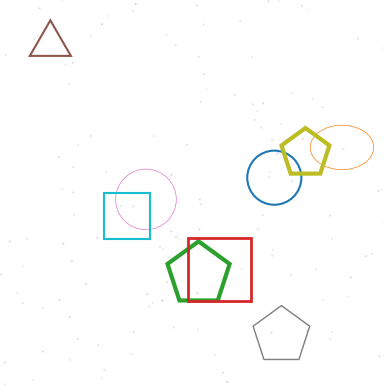[{"shape": "circle", "thickness": 1.5, "radius": 0.35, "center": [0.712, 0.538]}, {"shape": "oval", "thickness": 0.5, "radius": 0.41, "center": [0.888, 0.617]}, {"shape": "pentagon", "thickness": 3, "radius": 0.42, "center": [0.516, 0.288]}, {"shape": "square", "thickness": 2, "radius": 0.41, "center": [0.57, 0.3]}, {"shape": "triangle", "thickness": 1.5, "radius": 0.31, "center": [0.131, 0.886]}, {"shape": "circle", "thickness": 0.5, "radius": 0.39, "center": [0.379, 0.482]}, {"shape": "pentagon", "thickness": 1, "radius": 0.39, "center": [0.731, 0.129]}, {"shape": "pentagon", "thickness": 3, "radius": 0.33, "center": [0.793, 0.602]}, {"shape": "square", "thickness": 1.5, "radius": 0.3, "center": [0.329, 0.439]}]